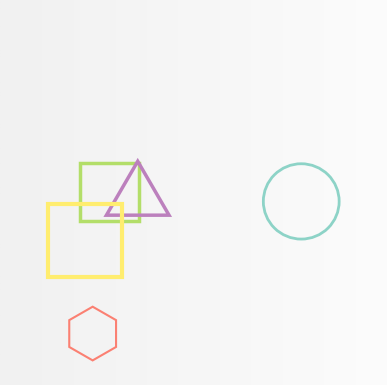[{"shape": "circle", "thickness": 2, "radius": 0.49, "center": [0.777, 0.477]}, {"shape": "hexagon", "thickness": 1.5, "radius": 0.35, "center": [0.239, 0.134]}, {"shape": "square", "thickness": 2.5, "radius": 0.38, "center": [0.282, 0.501]}, {"shape": "triangle", "thickness": 2.5, "radius": 0.47, "center": [0.355, 0.488]}, {"shape": "square", "thickness": 3, "radius": 0.48, "center": [0.22, 0.376]}]